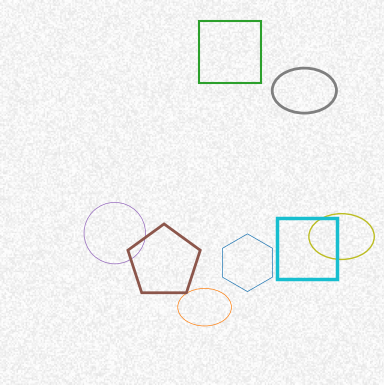[{"shape": "hexagon", "thickness": 0.5, "radius": 0.37, "center": [0.643, 0.318]}, {"shape": "oval", "thickness": 0.5, "radius": 0.35, "center": [0.531, 0.202]}, {"shape": "square", "thickness": 1.5, "radius": 0.4, "center": [0.597, 0.865]}, {"shape": "circle", "thickness": 0.5, "radius": 0.4, "center": [0.298, 0.394]}, {"shape": "pentagon", "thickness": 2, "radius": 0.49, "center": [0.426, 0.32]}, {"shape": "oval", "thickness": 2, "radius": 0.42, "center": [0.79, 0.765]}, {"shape": "oval", "thickness": 1, "radius": 0.42, "center": [0.887, 0.386]}, {"shape": "square", "thickness": 2.5, "radius": 0.39, "center": [0.797, 0.355]}]